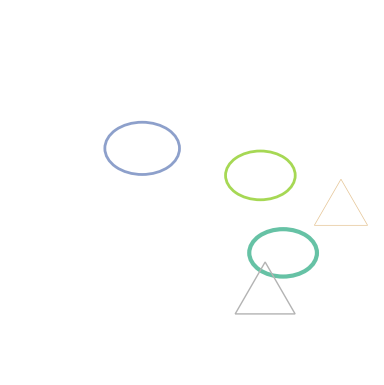[{"shape": "oval", "thickness": 3, "radius": 0.44, "center": [0.735, 0.343]}, {"shape": "oval", "thickness": 2, "radius": 0.48, "center": [0.369, 0.615]}, {"shape": "oval", "thickness": 2, "radius": 0.45, "center": [0.676, 0.544]}, {"shape": "triangle", "thickness": 0.5, "radius": 0.4, "center": [0.886, 0.455]}, {"shape": "triangle", "thickness": 1, "radius": 0.45, "center": [0.689, 0.23]}]